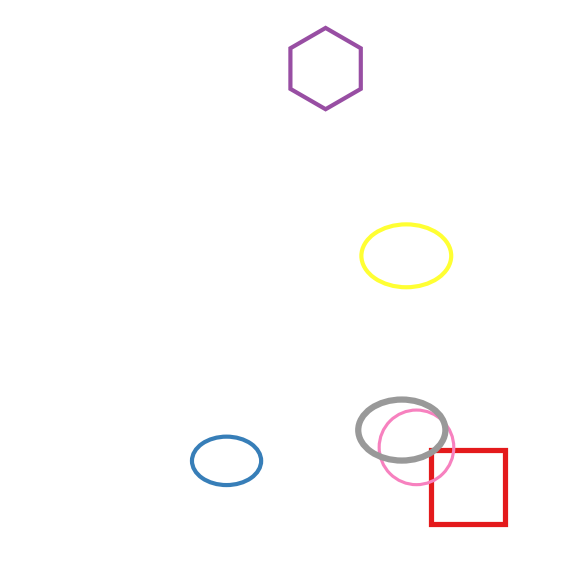[{"shape": "square", "thickness": 2.5, "radius": 0.32, "center": [0.81, 0.155]}, {"shape": "oval", "thickness": 2, "radius": 0.3, "center": [0.392, 0.201]}, {"shape": "hexagon", "thickness": 2, "radius": 0.35, "center": [0.564, 0.88]}, {"shape": "oval", "thickness": 2, "radius": 0.39, "center": [0.704, 0.556]}, {"shape": "circle", "thickness": 1.5, "radius": 0.32, "center": [0.721, 0.224]}, {"shape": "oval", "thickness": 3, "radius": 0.38, "center": [0.696, 0.254]}]